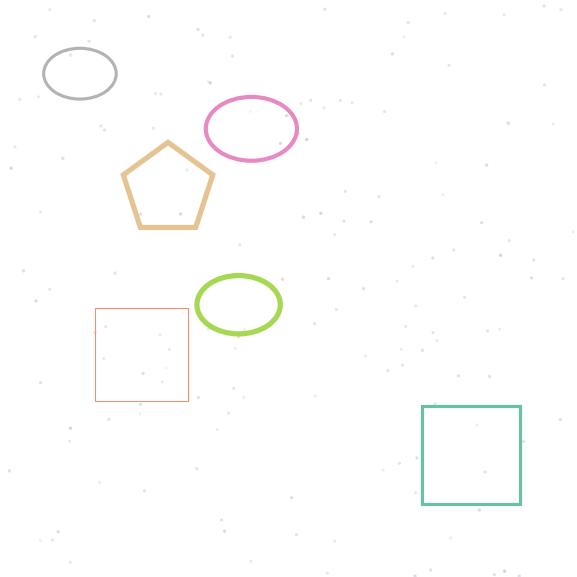[{"shape": "square", "thickness": 1.5, "radius": 0.42, "center": [0.816, 0.211]}, {"shape": "square", "thickness": 0.5, "radius": 0.4, "center": [0.245, 0.385]}, {"shape": "oval", "thickness": 2, "radius": 0.39, "center": [0.435, 0.776]}, {"shape": "oval", "thickness": 2.5, "radius": 0.36, "center": [0.413, 0.471]}, {"shape": "pentagon", "thickness": 2.5, "radius": 0.41, "center": [0.291, 0.671]}, {"shape": "oval", "thickness": 1.5, "radius": 0.31, "center": [0.138, 0.872]}]